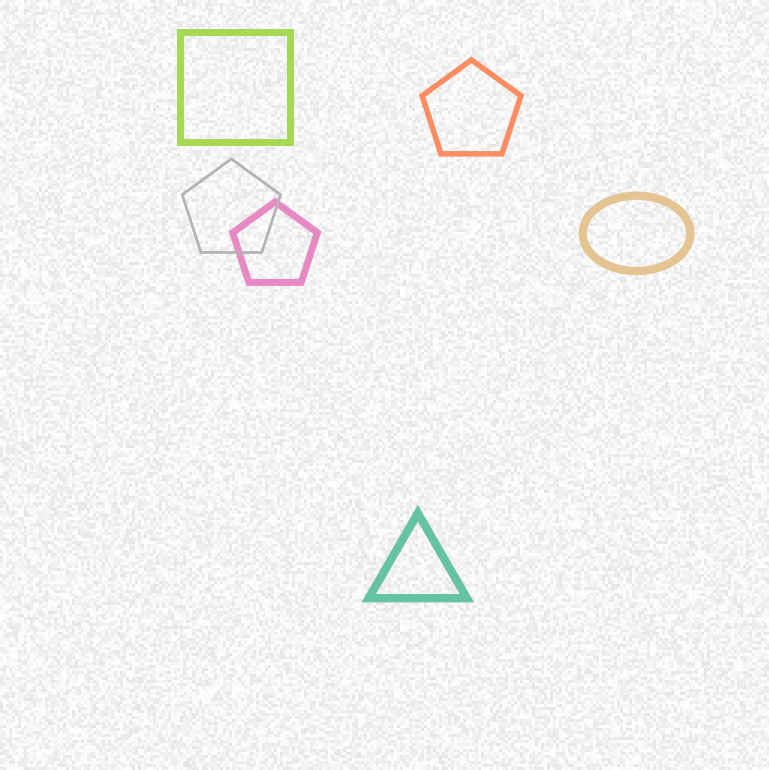[{"shape": "triangle", "thickness": 3, "radius": 0.37, "center": [0.543, 0.26]}, {"shape": "pentagon", "thickness": 2, "radius": 0.34, "center": [0.612, 0.855]}, {"shape": "pentagon", "thickness": 2.5, "radius": 0.29, "center": [0.357, 0.68]}, {"shape": "square", "thickness": 2.5, "radius": 0.36, "center": [0.305, 0.887]}, {"shape": "oval", "thickness": 3, "radius": 0.35, "center": [0.827, 0.697]}, {"shape": "pentagon", "thickness": 1, "radius": 0.34, "center": [0.3, 0.726]}]